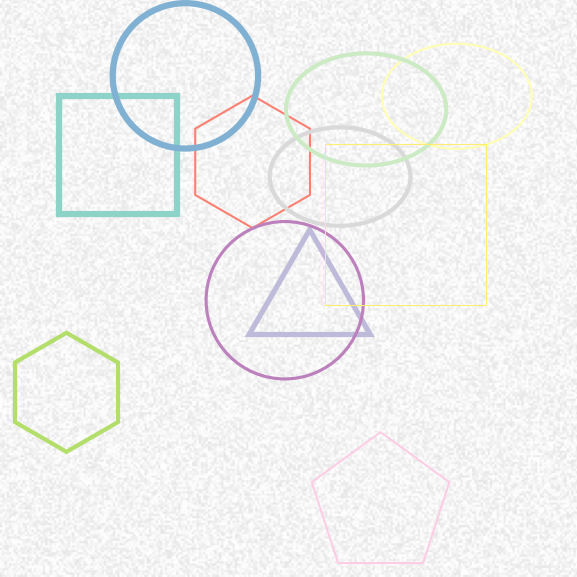[{"shape": "square", "thickness": 3, "radius": 0.51, "center": [0.204, 0.731]}, {"shape": "oval", "thickness": 1, "radius": 0.65, "center": [0.791, 0.832]}, {"shape": "triangle", "thickness": 2.5, "radius": 0.61, "center": [0.536, 0.48]}, {"shape": "hexagon", "thickness": 1, "radius": 0.57, "center": [0.437, 0.719]}, {"shape": "circle", "thickness": 3, "radius": 0.63, "center": [0.321, 0.868]}, {"shape": "hexagon", "thickness": 2, "radius": 0.52, "center": [0.115, 0.32]}, {"shape": "pentagon", "thickness": 1, "radius": 0.63, "center": [0.659, 0.126]}, {"shape": "oval", "thickness": 2, "radius": 0.61, "center": [0.589, 0.693]}, {"shape": "circle", "thickness": 1.5, "radius": 0.68, "center": [0.493, 0.479]}, {"shape": "oval", "thickness": 2, "radius": 0.69, "center": [0.634, 0.81]}, {"shape": "square", "thickness": 0.5, "radius": 0.7, "center": [0.702, 0.611]}]